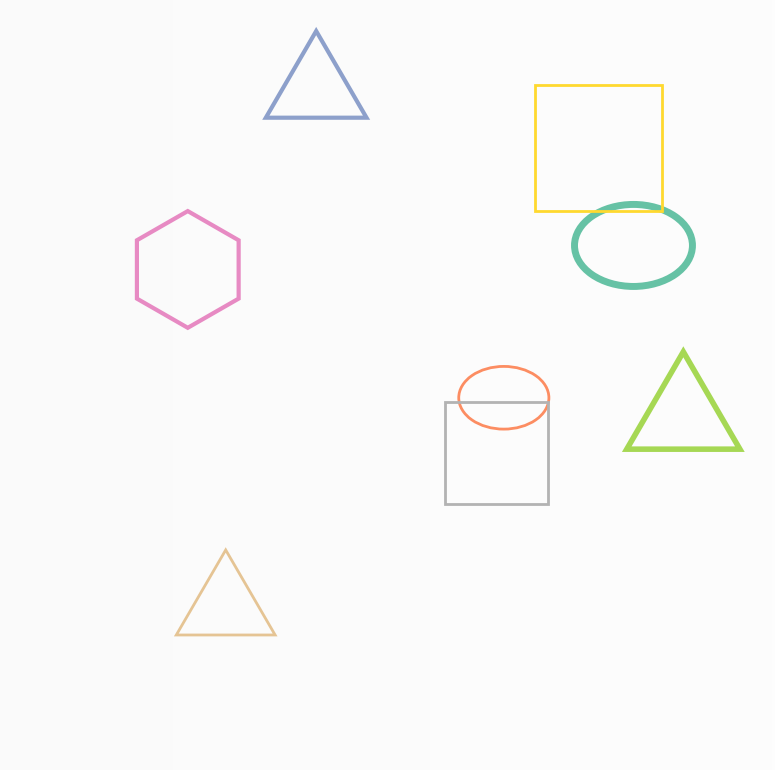[{"shape": "oval", "thickness": 2.5, "radius": 0.38, "center": [0.817, 0.681]}, {"shape": "oval", "thickness": 1, "radius": 0.29, "center": [0.65, 0.483]}, {"shape": "triangle", "thickness": 1.5, "radius": 0.38, "center": [0.408, 0.885]}, {"shape": "hexagon", "thickness": 1.5, "radius": 0.38, "center": [0.242, 0.65]}, {"shape": "triangle", "thickness": 2, "radius": 0.42, "center": [0.882, 0.459]}, {"shape": "square", "thickness": 1, "radius": 0.41, "center": [0.772, 0.808]}, {"shape": "triangle", "thickness": 1, "radius": 0.37, "center": [0.291, 0.212]}, {"shape": "square", "thickness": 1, "radius": 0.33, "center": [0.641, 0.412]}]